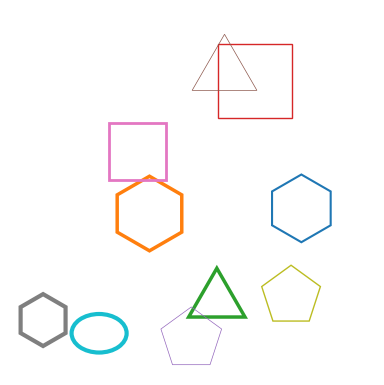[{"shape": "hexagon", "thickness": 1.5, "radius": 0.44, "center": [0.783, 0.459]}, {"shape": "hexagon", "thickness": 2.5, "radius": 0.48, "center": [0.388, 0.445]}, {"shape": "triangle", "thickness": 2.5, "radius": 0.42, "center": [0.563, 0.219]}, {"shape": "square", "thickness": 1, "radius": 0.48, "center": [0.662, 0.789]}, {"shape": "pentagon", "thickness": 0.5, "radius": 0.41, "center": [0.497, 0.12]}, {"shape": "triangle", "thickness": 0.5, "radius": 0.49, "center": [0.583, 0.814]}, {"shape": "square", "thickness": 2, "radius": 0.37, "center": [0.356, 0.606]}, {"shape": "hexagon", "thickness": 3, "radius": 0.34, "center": [0.112, 0.169]}, {"shape": "pentagon", "thickness": 1, "radius": 0.4, "center": [0.756, 0.231]}, {"shape": "oval", "thickness": 3, "radius": 0.36, "center": [0.257, 0.134]}]